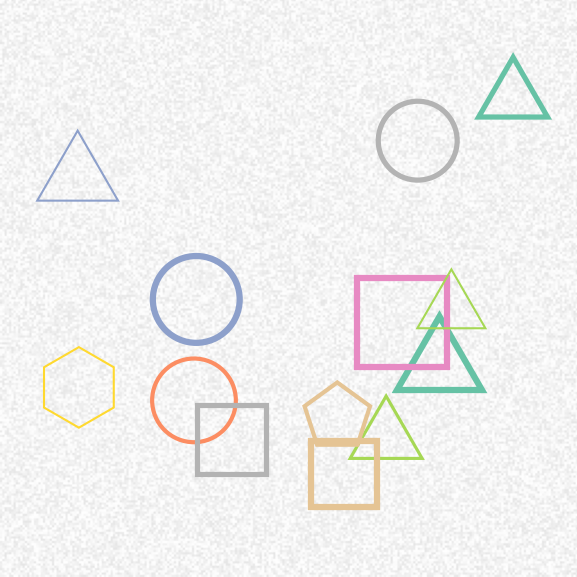[{"shape": "triangle", "thickness": 2.5, "radius": 0.34, "center": [0.888, 0.831]}, {"shape": "triangle", "thickness": 3, "radius": 0.42, "center": [0.761, 0.366]}, {"shape": "circle", "thickness": 2, "radius": 0.36, "center": [0.336, 0.306]}, {"shape": "triangle", "thickness": 1, "radius": 0.4, "center": [0.134, 0.692]}, {"shape": "circle", "thickness": 3, "radius": 0.38, "center": [0.34, 0.481]}, {"shape": "square", "thickness": 3, "radius": 0.39, "center": [0.696, 0.44]}, {"shape": "triangle", "thickness": 1.5, "radius": 0.36, "center": [0.669, 0.241]}, {"shape": "triangle", "thickness": 1, "radius": 0.34, "center": [0.782, 0.465]}, {"shape": "hexagon", "thickness": 1, "radius": 0.35, "center": [0.137, 0.328]}, {"shape": "pentagon", "thickness": 2, "radius": 0.3, "center": [0.584, 0.277]}, {"shape": "square", "thickness": 3, "radius": 0.29, "center": [0.595, 0.179]}, {"shape": "square", "thickness": 2.5, "radius": 0.3, "center": [0.401, 0.238]}, {"shape": "circle", "thickness": 2.5, "radius": 0.34, "center": [0.723, 0.756]}]